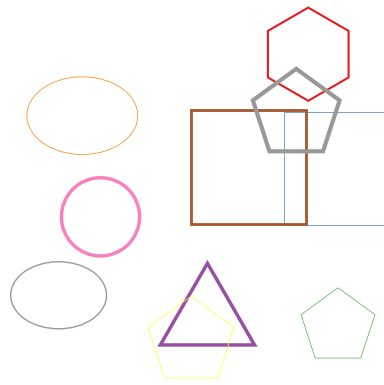[{"shape": "hexagon", "thickness": 1.5, "radius": 0.61, "center": [0.801, 0.859]}, {"shape": "square", "thickness": 0.5, "radius": 0.73, "center": [0.883, 0.562]}, {"shape": "pentagon", "thickness": 0.5, "radius": 0.5, "center": [0.878, 0.152]}, {"shape": "triangle", "thickness": 2.5, "radius": 0.71, "center": [0.539, 0.175]}, {"shape": "oval", "thickness": 0.5, "radius": 0.72, "center": [0.214, 0.7]}, {"shape": "pentagon", "thickness": 0.5, "radius": 0.59, "center": [0.496, 0.113]}, {"shape": "square", "thickness": 2, "radius": 0.74, "center": [0.645, 0.566]}, {"shape": "circle", "thickness": 2.5, "radius": 0.51, "center": [0.261, 0.437]}, {"shape": "pentagon", "thickness": 3, "radius": 0.59, "center": [0.769, 0.703]}, {"shape": "oval", "thickness": 1, "radius": 0.62, "center": [0.152, 0.233]}]